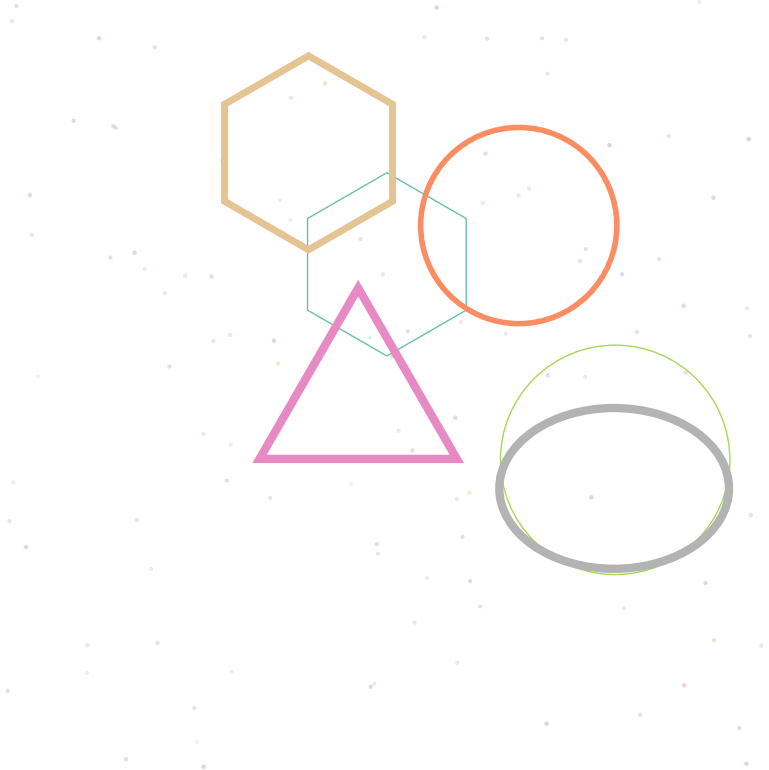[{"shape": "hexagon", "thickness": 0.5, "radius": 0.59, "center": [0.502, 0.657]}, {"shape": "circle", "thickness": 2, "radius": 0.64, "center": [0.674, 0.707]}, {"shape": "triangle", "thickness": 3, "radius": 0.74, "center": [0.465, 0.478]}, {"shape": "circle", "thickness": 0.5, "radius": 0.74, "center": [0.799, 0.403]}, {"shape": "hexagon", "thickness": 2.5, "radius": 0.63, "center": [0.401, 0.802]}, {"shape": "oval", "thickness": 3, "radius": 0.75, "center": [0.798, 0.366]}]